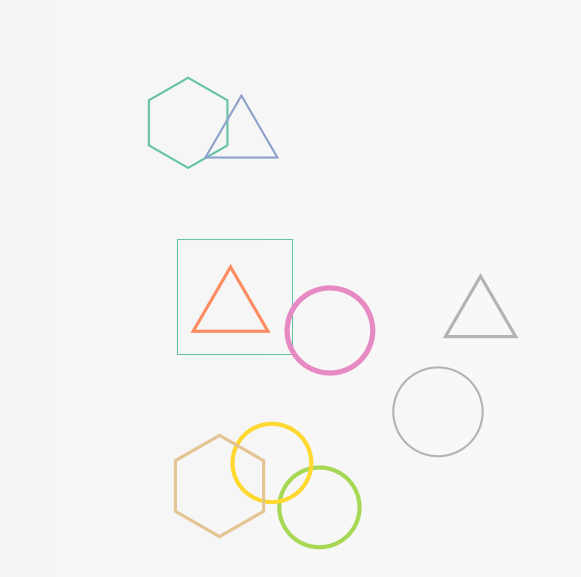[{"shape": "square", "thickness": 0.5, "radius": 0.5, "center": [0.404, 0.486]}, {"shape": "hexagon", "thickness": 1, "radius": 0.39, "center": [0.324, 0.786]}, {"shape": "triangle", "thickness": 1.5, "radius": 0.37, "center": [0.397, 0.463]}, {"shape": "triangle", "thickness": 1, "radius": 0.36, "center": [0.415, 0.762]}, {"shape": "circle", "thickness": 2.5, "radius": 0.37, "center": [0.568, 0.427]}, {"shape": "circle", "thickness": 2, "radius": 0.35, "center": [0.55, 0.121]}, {"shape": "circle", "thickness": 2, "radius": 0.34, "center": [0.468, 0.198]}, {"shape": "hexagon", "thickness": 1.5, "radius": 0.44, "center": [0.378, 0.158]}, {"shape": "circle", "thickness": 1, "radius": 0.38, "center": [0.753, 0.286]}, {"shape": "triangle", "thickness": 1.5, "radius": 0.35, "center": [0.827, 0.451]}]